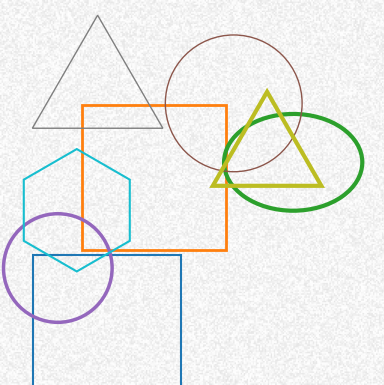[{"shape": "square", "thickness": 1.5, "radius": 0.96, "center": [0.278, 0.144]}, {"shape": "square", "thickness": 2, "radius": 0.94, "center": [0.4, 0.539]}, {"shape": "oval", "thickness": 3, "radius": 0.9, "center": [0.761, 0.578]}, {"shape": "circle", "thickness": 2.5, "radius": 0.71, "center": [0.15, 0.304]}, {"shape": "circle", "thickness": 1, "radius": 0.89, "center": [0.607, 0.732]}, {"shape": "triangle", "thickness": 1, "radius": 0.98, "center": [0.254, 0.765]}, {"shape": "triangle", "thickness": 3, "radius": 0.81, "center": [0.694, 0.599]}, {"shape": "hexagon", "thickness": 1.5, "radius": 0.79, "center": [0.199, 0.454]}]